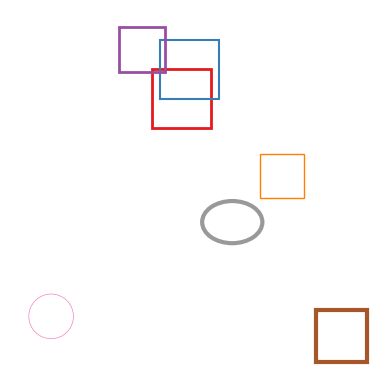[{"shape": "square", "thickness": 2, "radius": 0.38, "center": [0.472, 0.744]}, {"shape": "square", "thickness": 1.5, "radius": 0.38, "center": [0.492, 0.82]}, {"shape": "square", "thickness": 2, "radius": 0.3, "center": [0.369, 0.871]}, {"shape": "square", "thickness": 1, "radius": 0.29, "center": [0.733, 0.543]}, {"shape": "square", "thickness": 3, "radius": 0.33, "center": [0.887, 0.127]}, {"shape": "circle", "thickness": 0.5, "radius": 0.29, "center": [0.133, 0.178]}, {"shape": "oval", "thickness": 3, "radius": 0.39, "center": [0.603, 0.423]}]